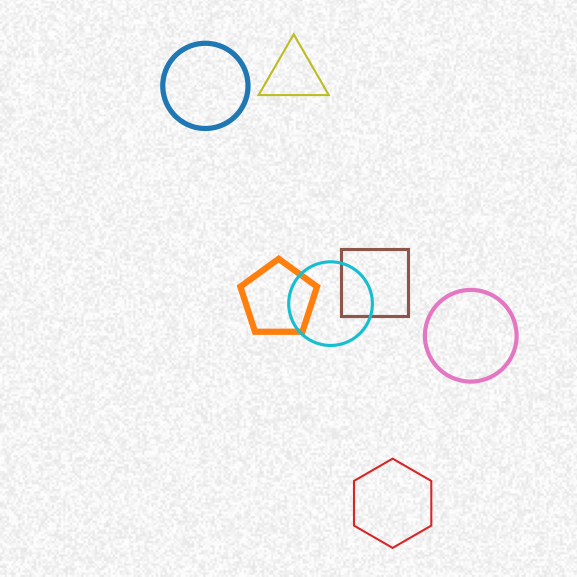[{"shape": "circle", "thickness": 2.5, "radius": 0.37, "center": [0.356, 0.85]}, {"shape": "pentagon", "thickness": 3, "radius": 0.35, "center": [0.483, 0.481]}, {"shape": "hexagon", "thickness": 1, "radius": 0.39, "center": [0.68, 0.128]}, {"shape": "square", "thickness": 1.5, "radius": 0.29, "center": [0.649, 0.51]}, {"shape": "circle", "thickness": 2, "radius": 0.4, "center": [0.815, 0.418]}, {"shape": "triangle", "thickness": 1, "radius": 0.35, "center": [0.509, 0.87]}, {"shape": "circle", "thickness": 1.5, "radius": 0.36, "center": [0.572, 0.473]}]